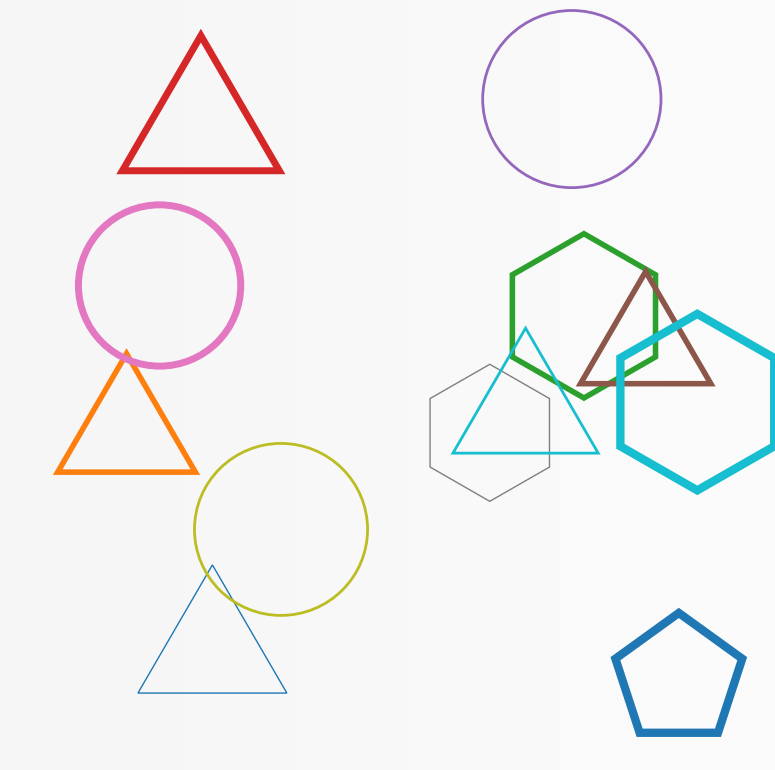[{"shape": "pentagon", "thickness": 3, "radius": 0.43, "center": [0.876, 0.118]}, {"shape": "triangle", "thickness": 0.5, "radius": 0.55, "center": [0.274, 0.155]}, {"shape": "triangle", "thickness": 2, "radius": 0.51, "center": [0.163, 0.438]}, {"shape": "hexagon", "thickness": 2, "radius": 0.53, "center": [0.753, 0.59]}, {"shape": "triangle", "thickness": 2.5, "radius": 0.58, "center": [0.259, 0.837]}, {"shape": "circle", "thickness": 1, "radius": 0.58, "center": [0.738, 0.871]}, {"shape": "triangle", "thickness": 2, "radius": 0.49, "center": [0.833, 0.55]}, {"shape": "circle", "thickness": 2.5, "radius": 0.52, "center": [0.206, 0.629]}, {"shape": "hexagon", "thickness": 0.5, "radius": 0.44, "center": [0.632, 0.438]}, {"shape": "circle", "thickness": 1, "radius": 0.56, "center": [0.363, 0.312]}, {"shape": "triangle", "thickness": 1, "radius": 0.54, "center": [0.678, 0.466]}, {"shape": "hexagon", "thickness": 3, "radius": 0.57, "center": [0.9, 0.478]}]